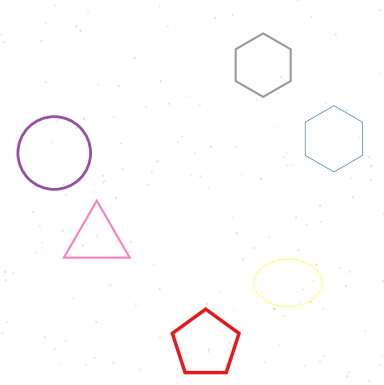[{"shape": "pentagon", "thickness": 2.5, "radius": 0.46, "center": [0.534, 0.106]}, {"shape": "hexagon", "thickness": 0.5, "radius": 0.43, "center": [0.867, 0.639]}, {"shape": "circle", "thickness": 2, "radius": 0.47, "center": [0.141, 0.603]}, {"shape": "oval", "thickness": 0.5, "radius": 0.44, "center": [0.748, 0.265]}, {"shape": "triangle", "thickness": 1.5, "radius": 0.49, "center": [0.251, 0.38]}, {"shape": "hexagon", "thickness": 1.5, "radius": 0.41, "center": [0.684, 0.831]}]